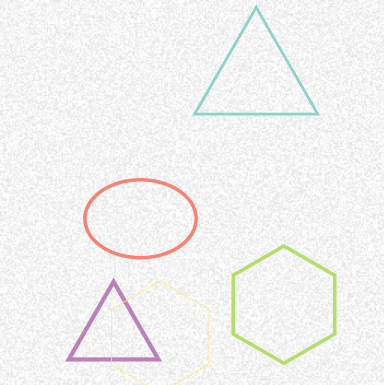[{"shape": "triangle", "thickness": 2, "radius": 0.92, "center": [0.665, 0.796]}, {"shape": "oval", "thickness": 2.5, "radius": 0.72, "center": [0.365, 0.432]}, {"shape": "hexagon", "thickness": 2.5, "radius": 0.76, "center": [0.738, 0.209]}, {"shape": "triangle", "thickness": 3, "radius": 0.67, "center": [0.295, 0.134]}, {"shape": "hexagon", "thickness": 0.5, "radius": 0.72, "center": [0.415, 0.124]}]